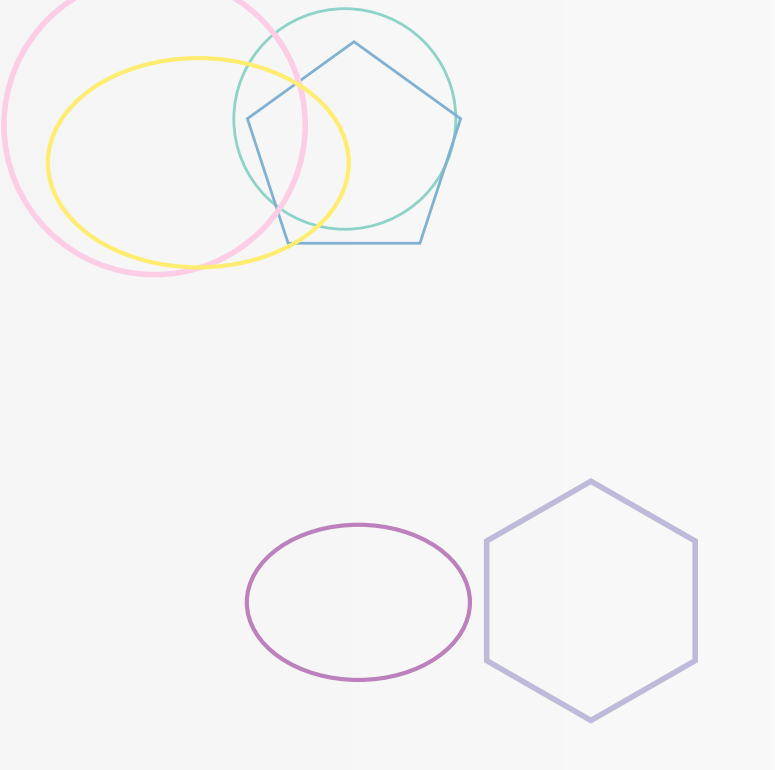[{"shape": "circle", "thickness": 1, "radius": 0.72, "center": [0.445, 0.846]}, {"shape": "hexagon", "thickness": 2, "radius": 0.78, "center": [0.762, 0.22]}, {"shape": "pentagon", "thickness": 1, "radius": 0.72, "center": [0.457, 0.801]}, {"shape": "circle", "thickness": 2, "radius": 0.97, "center": [0.199, 0.838]}, {"shape": "oval", "thickness": 1.5, "radius": 0.72, "center": [0.462, 0.218]}, {"shape": "oval", "thickness": 1.5, "radius": 0.97, "center": [0.256, 0.789]}]